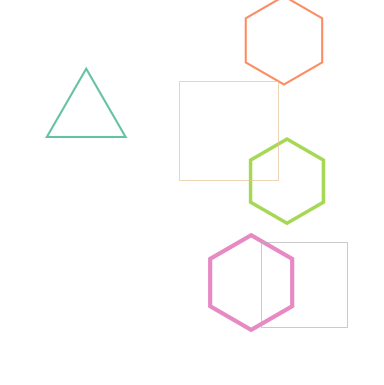[{"shape": "triangle", "thickness": 1.5, "radius": 0.59, "center": [0.224, 0.703]}, {"shape": "hexagon", "thickness": 1.5, "radius": 0.57, "center": [0.738, 0.895]}, {"shape": "hexagon", "thickness": 3, "radius": 0.61, "center": [0.652, 0.266]}, {"shape": "hexagon", "thickness": 2.5, "radius": 0.55, "center": [0.745, 0.529]}, {"shape": "square", "thickness": 0.5, "radius": 0.64, "center": [0.594, 0.661]}, {"shape": "square", "thickness": 0.5, "radius": 0.56, "center": [0.789, 0.261]}]